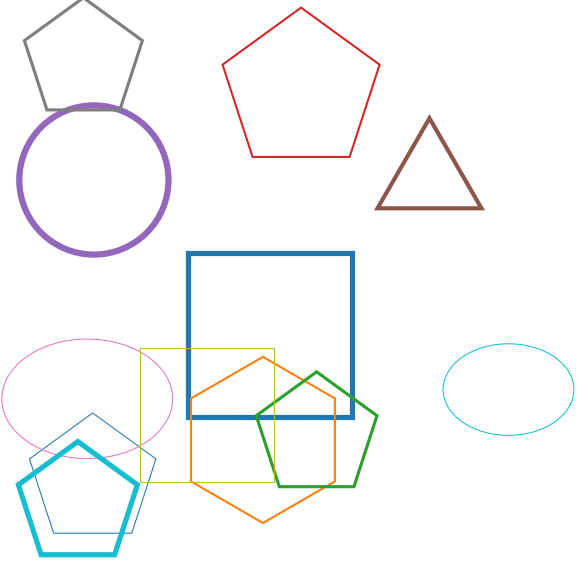[{"shape": "pentagon", "thickness": 0.5, "radius": 0.58, "center": [0.16, 0.169]}, {"shape": "square", "thickness": 2.5, "radius": 0.71, "center": [0.468, 0.419]}, {"shape": "hexagon", "thickness": 1, "radius": 0.72, "center": [0.455, 0.237]}, {"shape": "pentagon", "thickness": 1.5, "radius": 0.55, "center": [0.548, 0.245]}, {"shape": "pentagon", "thickness": 1, "radius": 0.71, "center": [0.521, 0.843]}, {"shape": "circle", "thickness": 3, "radius": 0.65, "center": [0.163, 0.687]}, {"shape": "triangle", "thickness": 2, "radius": 0.52, "center": [0.744, 0.69]}, {"shape": "oval", "thickness": 0.5, "radius": 0.74, "center": [0.151, 0.308]}, {"shape": "pentagon", "thickness": 1.5, "radius": 0.54, "center": [0.144, 0.896]}, {"shape": "square", "thickness": 0.5, "radius": 0.58, "center": [0.359, 0.281]}, {"shape": "oval", "thickness": 0.5, "radius": 0.57, "center": [0.88, 0.325]}, {"shape": "pentagon", "thickness": 2.5, "radius": 0.54, "center": [0.135, 0.126]}]